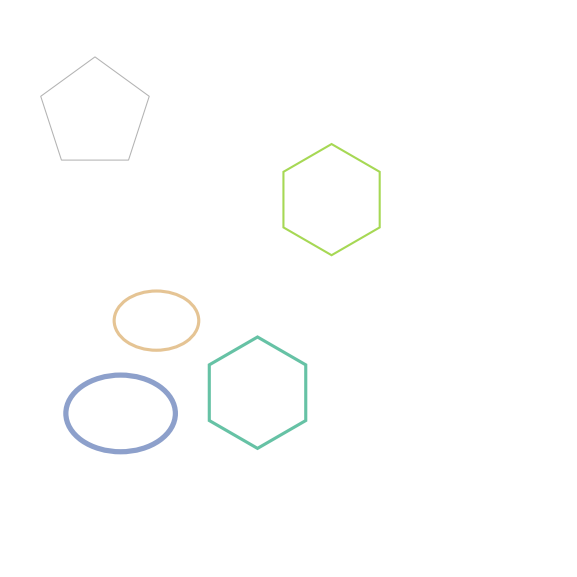[{"shape": "hexagon", "thickness": 1.5, "radius": 0.48, "center": [0.446, 0.319]}, {"shape": "oval", "thickness": 2.5, "radius": 0.47, "center": [0.209, 0.283]}, {"shape": "hexagon", "thickness": 1, "radius": 0.48, "center": [0.574, 0.653]}, {"shape": "oval", "thickness": 1.5, "radius": 0.37, "center": [0.271, 0.444]}, {"shape": "pentagon", "thickness": 0.5, "radius": 0.49, "center": [0.164, 0.802]}]